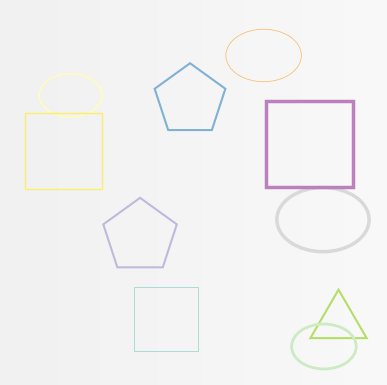[{"shape": "square", "thickness": 0.5, "radius": 0.42, "center": [0.429, 0.171]}, {"shape": "oval", "thickness": 1, "radius": 0.4, "center": [0.182, 0.752]}, {"shape": "pentagon", "thickness": 1.5, "radius": 0.5, "center": [0.361, 0.386]}, {"shape": "pentagon", "thickness": 1.5, "radius": 0.48, "center": [0.49, 0.74]}, {"shape": "oval", "thickness": 0.5, "radius": 0.49, "center": [0.68, 0.856]}, {"shape": "triangle", "thickness": 1.5, "radius": 0.42, "center": [0.874, 0.164]}, {"shape": "oval", "thickness": 2.5, "radius": 0.6, "center": [0.833, 0.43]}, {"shape": "square", "thickness": 2.5, "radius": 0.56, "center": [0.798, 0.626]}, {"shape": "oval", "thickness": 2, "radius": 0.42, "center": [0.836, 0.1]}, {"shape": "square", "thickness": 1, "radius": 0.49, "center": [0.165, 0.609]}]